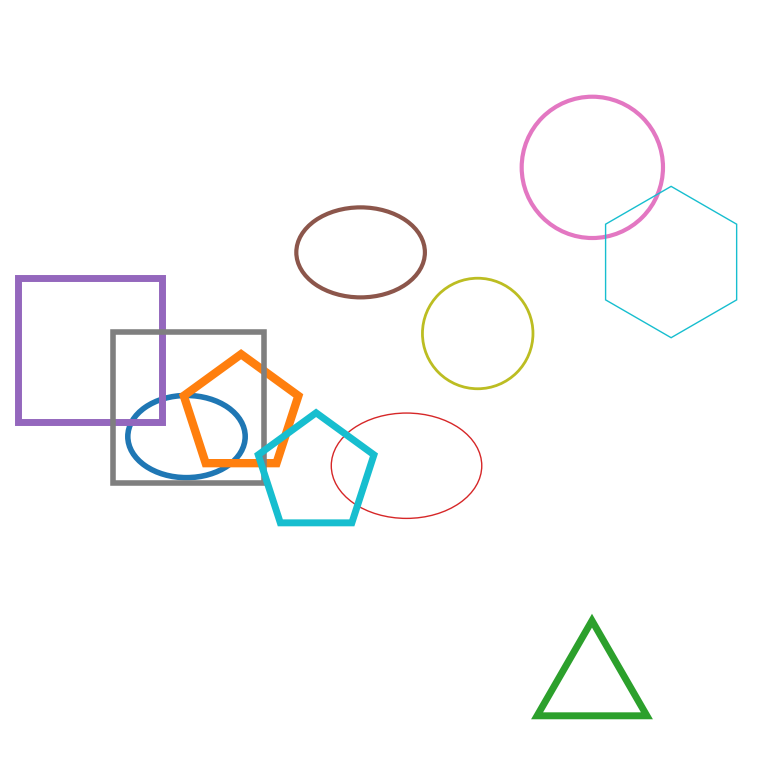[{"shape": "oval", "thickness": 2, "radius": 0.38, "center": [0.242, 0.433]}, {"shape": "pentagon", "thickness": 3, "radius": 0.39, "center": [0.313, 0.462]}, {"shape": "triangle", "thickness": 2.5, "radius": 0.41, "center": [0.769, 0.112]}, {"shape": "oval", "thickness": 0.5, "radius": 0.49, "center": [0.528, 0.395]}, {"shape": "square", "thickness": 2.5, "radius": 0.47, "center": [0.117, 0.545]}, {"shape": "oval", "thickness": 1.5, "radius": 0.42, "center": [0.468, 0.672]}, {"shape": "circle", "thickness": 1.5, "radius": 0.46, "center": [0.769, 0.783]}, {"shape": "square", "thickness": 2, "radius": 0.49, "center": [0.245, 0.47]}, {"shape": "circle", "thickness": 1, "radius": 0.36, "center": [0.62, 0.567]}, {"shape": "hexagon", "thickness": 0.5, "radius": 0.49, "center": [0.872, 0.66]}, {"shape": "pentagon", "thickness": 2.5, "radius": 0.4, "center": [0.41, 0.385]}]